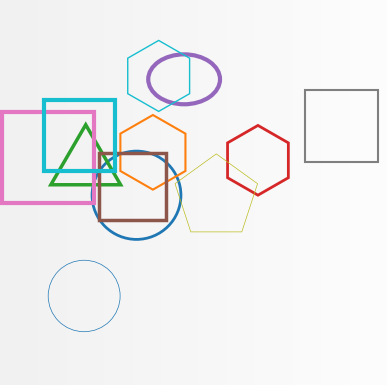[{"shape": "circle", "thickness": 2, "radius": 0.57, "center": [0.352, 0.493]}, {"shape": "circle", "thickness": 0.5, "radius": 0.46, "center": [0.217, 0.231]}, {"shape": "hexagon", "thickness": 1.5, "radius": 0.48, "center": [0.395, 0.604]}, {"shape": "triangle", "thickness": 2.5, "radius": 0.52, "center": [0.221, 0.572]}, {"shape": "hexagon", "thickness": 2, "radius": 0.45, "center": [0.666, 0.584]}, {"shape": "oval", "thickness": 3, "radius": 0.46, "center": [0.475, 0.794]}, {"shape": "square", "thickness": 2.5, "radius": 0.43, "center": [0.343, 0.515]}, {"shape": "square", "thickness": 3, "radius": 0.6, "center": [0.125, 0.591]}, {"shape": "square", "thickness": 1.5, "radius": 0.47, "center": [0.882, 0.672]}, {"shape": "pentagon", "thickness": 0.5, "radius": 0.56, "center": [0.558, 0.488]}, {"shape": "square", "thickness": 3, "radius": 0.46, "center": [0.205, 0.648]}, {"shape": "hexagon", "thickness": 1, "radius": 0.46, "center": [0.409, 0.803]}]